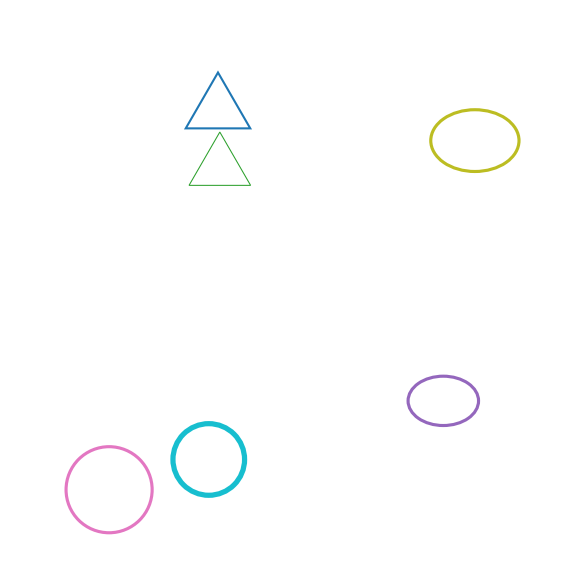[{"shape": "triangle", "thickness": 1, "radius": 0.32, "center": [0.377, 0.809]}, {"shape": "triangle", "thickness": 0.5, "radius": 0.31, "center": [0.381, 0.709]}, {"shape": "oval", "thickness": 1.5, "radius": 0.31, "center": [0.768, 0.305]}, {"shape": "circle", "thickness": 1.5, "radius": 0.37, "center": [0.189, 0.151]}, {"shape": "oval", "thickness": 1.5, "radius": 0.38, "center": [0.822, 0.756]}, {"shape": "circle", "thickness": 2.5, "radius": 0.31, "center": [0.362, 0.204]}]